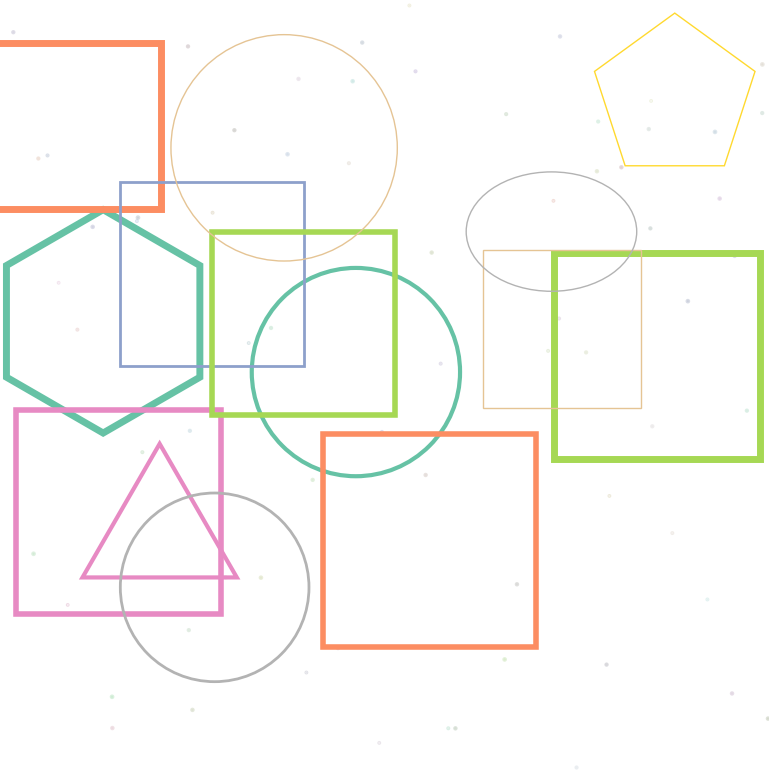[{"shape": "circle", "thickness": 1.5, "radius": 0.68, "center": [0.462, 0.517]}, {"shape": "hexagon", "thickness": 2.5, "radius": 0.73, "center": [0.134, 0.583]}, {"shape": "square", "thickness": 2, "radius": 0.69, "center": [0.558, 0.298]}, {"shape": "square", "thickness": 2.5, "radius": 0.54, "center": [0.101, 0.836]}, {"shape": "square", "thickness": 1, "radius": 0.6, "center": [0.275, 0.644]}, {"shape": "square", "thickness": 2, "radius": 0.66, "center": [0.154, 0.335]}, {"shape": "triangle", "thickness": 1.5, "radius": 0.58, "center": [0.207, 0.308]}, {"shape": "square", "thickness": 2, "radius": 0.59, "center": [0.394, 0.58]}, {"shape": "square", "thickness": 2.5, "radius": 0.67, "center": [0.853, 0.538]}, {"shape": "pentagon", "thickness": 0.5, "radius": 0.55, "center": [0.876, 0.873]}, {"shape": "circle", "thickness": 0.5, "radius": 0.73, "center": [0.369, 0.808]}, {"shape": "square", "thickness": 0.5, "radius": 0.51, "center": [0.73, 0.573]}, {"shape": "circle", "thickness": 1, "radius": 0.61, "center": [0.279, 0.237]}, {"shape": "oval", "thickness": 0.5, "radius": 0.55, "center": [0.716, 0.699]}]